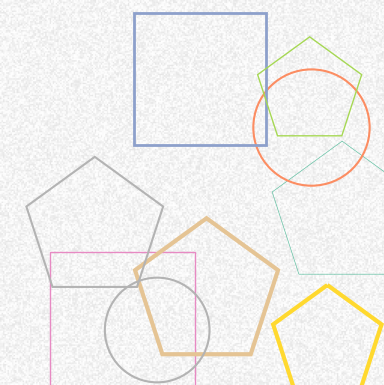[{"shape": "pentagon", "thickness": 0.5, "radius": 0.96, "center": [0.889, 0.442]}, {"shape": "circle", "thickness": 1.5, "radius": 0.76, "center": [0.809, 0.669]}, {"shape": "square", "thickness": 2, "radius": 0.86, "center": [0.519, 0.794]}, {"shape": "square", "thickness": 1, "radius": 0.94, "center": [0.318, 0.157]}, {"shape": "pentagon", "thickness": 1, "radius": 0.71, "center": [0.804, 0.762]}, {"shape": "pentagon", "thickness": 3, "radius": 0.74, "center": [0.85, 0.112]}, {"shape": "pentagon", "thickness": 3, "radius": 0.98, "center": [0.536, 0.238]}, {"shape": "pentagon", "thickness": 1.5, "radius": 0.93, "center": [0.246, 0.406]}, {"shape": "circle", "thickness": 1.5, "radius": 0.68, "center": [0.408, 0.143]}]